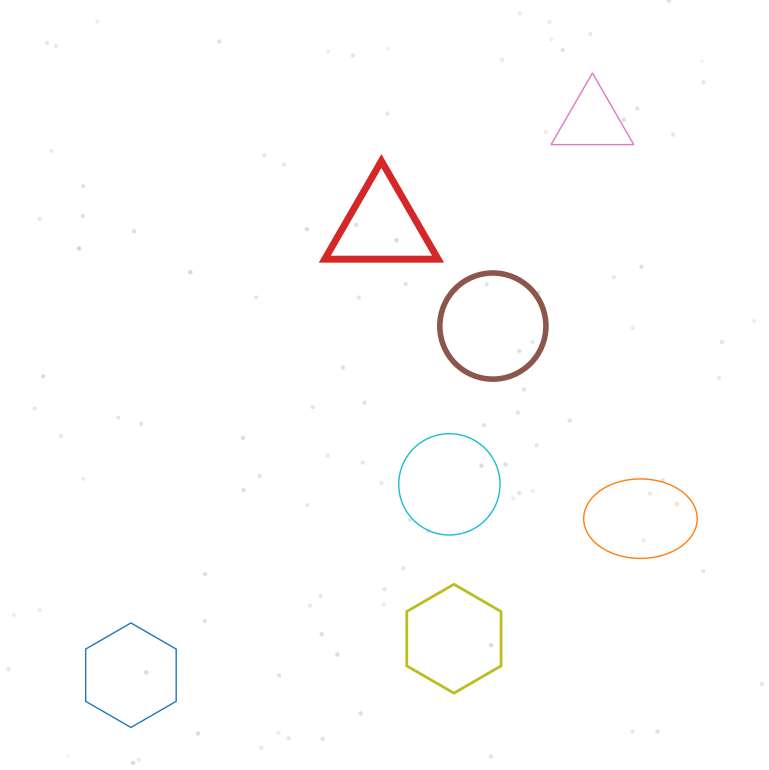[{"shape": "hexagon", "thickness": 0.5, "radius": 0.34, "center": [0.17, 0.123]}, {"shape": "oval", "thickness": 0.5, "radius": 0.37, "center": [0.832, 0.326]}, {"shape": "triangle", "thickness": 2.5, "radius": 0.42, "center": [0.495, 0.706]}, {"shape": "circle", "thickness": 2, "radius": 0.34, "center": [0.64, 0.577]}, {"shape": "triangle", "thickness": 0.5, "radius": 0.31, "center": [0.769, 0.843]}, {"shape": "hexagon", "thickness": 1, "radius": 0.35, "center": [0.59, 0.171]}, {"shape": "circle", "thickness": 0.5, "radius": 0.33, "center": [0.584, 0.371]}]